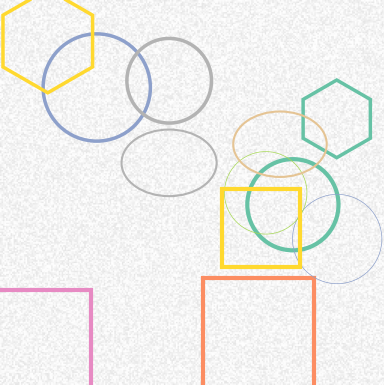[{"shape": "circle", "thickness": 3, "radius": 0.59, "center": [0.761, 0.468]}, {"shape": "hexagon", "thickness": 2.5, "radius": 0.5, "center": [0.875, 0.691]}, {"shape": "square", "thickness": 3, "radius": 0.72, "center": [0.672, 0.133]}, {"shape": "circle", "thickness": 0.5, "radius": 0.58, "center": [0.876, 0.379]}, {"shape": "circle", "thickness": 2.5, "radius": 0.7, "center": [0.251, 0.773]}, {"shape": "square", "thickness": 3, "radius": 0.63, "center": [0.112, 0.121]}, {"shape": "circle", "thickness": 0.5, "radius": 0.54, "center": [0.69, 0.499]}, {"shape": "square", "thickness": 3, "radius": 0.5, "center": [0.678, 0.408]}, {"shape": "hexagon", "thickness": 2.5, "radius": 0.67, "center": [0.124, 0.893]}, {"shape": "oval", "thickness": 1.5, "radius": 0.61, "center": [0.727, 0.625]}, {"shape": "circle", "thickness": 2.5, "radius": 0.55, "center": [0.439, 0.79]}, {"shape": "oval", "thickness": 1.5, "radius": 0.62, "center": [0.439, 0.577]}]